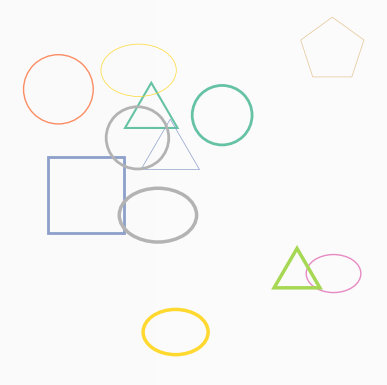[{"shape": "circle", "thickness": 2, "radius": 0.39, "center": [0.573, 0.701]}, {"shape": "triangle", "thickness": 1.5, "radius": 0.39, "center": [0.39, 0.707]}, {"shape": "circle", "thickness": 1, "radius": 0.45, "center": [0.151, 0.768]}, {"shape": "triangle", "thickness": 0.5, "radius": 0.44, "center": [0.439, 0.603]}, {"shape": "square", "thickness": 2, "radius": 0.49, "center": [0.221, 0.494]}, {"shape": "oval", "thickness": 1, "radius": 0.35, "center": [0.861, 0.289]}, {"shape": "triangle", "thickness": 2.5, "radius": 0.34, "center": [0.766, 0.287]}, {"shape": "oval", "thickness": 0.5, "radius": 0.49, "center": [0.358, 0.817]}, {"shape": "oval", "thickness": 2.5, "radius": 0.42, "center": [0.453, 0.138]}, {"shape": "pentagon", "thickness": 0.5, "radius": 0.43, "center": [0.858, 0.87]}, {"shape": "oval", "thickness": 2.5, "radius": 0.5, "center": [0.408, 0.441]}, {"shape": "circle", "thickness": 2, "radius": 0.4, "center": [0.355, 0.642]}]